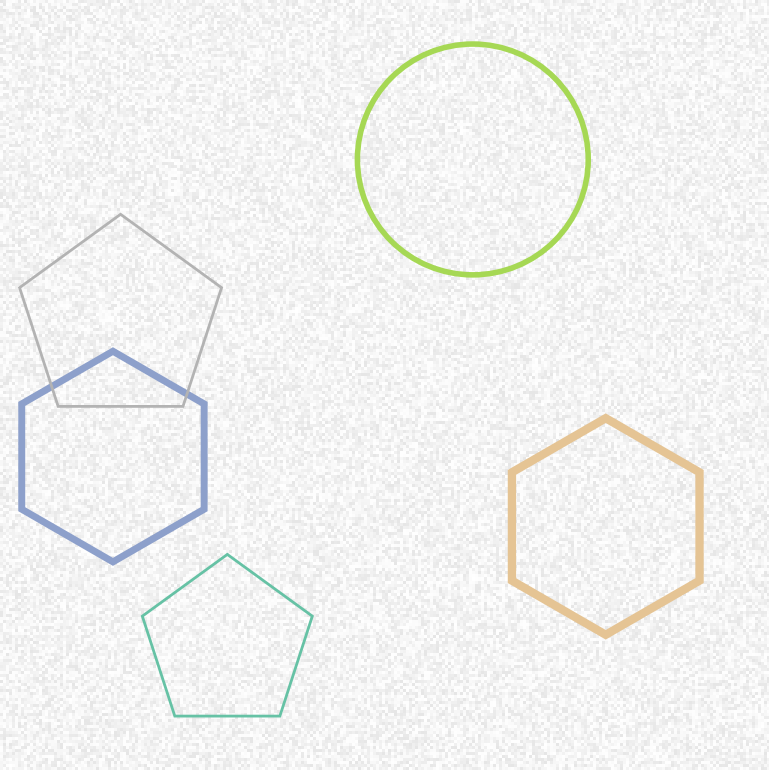[{"shape": "pentagon", "thickness": 1, "radius": 0.58, "center": [0.295, 0.164]}, {"shape": "hexagon", "thickness": 2.5, "radius": 0.68, "center": [0.147, 0.407]}, {"shape": "circle", "thickness": 2, "radius": 0.75, "center": [0.614, 0.793]}, {"shape": "hexagon", "thickness": 3, "radius": 0.7, "center": [0.787, 0.316]}, {"shape": "pentagon", "thickness": 1, "radius": 0.69, "center": [0.157, 0.584]}]